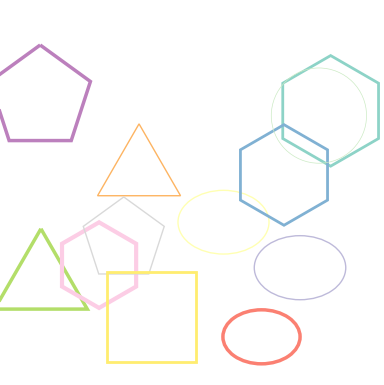[{"shape": "hexagon", "thickness": 2, "radius": 0.72, "center": [0.859, 0.712]}, {"shape": "oval", "thickness": 1, "radius": 0.59, "center": [0.581, 0.423]}, {"shape": "oval", "thickness": 1, "radius": 0.59, "center": [0.779, 0.305]}, {"shape": "oval", "thickness": 2.5, "radius": 0.5, "center": [0.679, 0.125]}, {"shape": "hexagon", "thickness": 2, "radius": 0.65, "center": [0.738, 0.546]}, {"shape": "triangle", "thickness": 1, "radius": 0.62, "center": [0.361, 0.554]}, {"shape": "triangle", "thickness": 2.5, "radius": 0.7, "center": [0.106, 0.267]}, {"shape": "hexagon", "thickness": 3, "radius": 0.56, "center": [0.257, 0.311]}, {"shape": "pentagon", "thickness": 1, "radius": 0.55, "center": [0.321, 0.378]}, {"shape": "pentagon", "thickness": 2.5, "radius": 0.69, "center": [0.104, 0.746]}, {"shape": "circle", "thickness": 0.5, "radius": 0.62, "center": [0.828, 0.7]}, {"shape": "square", "thickness": 2, "radius": 0.58, "center": [0.393, 0.177]}]